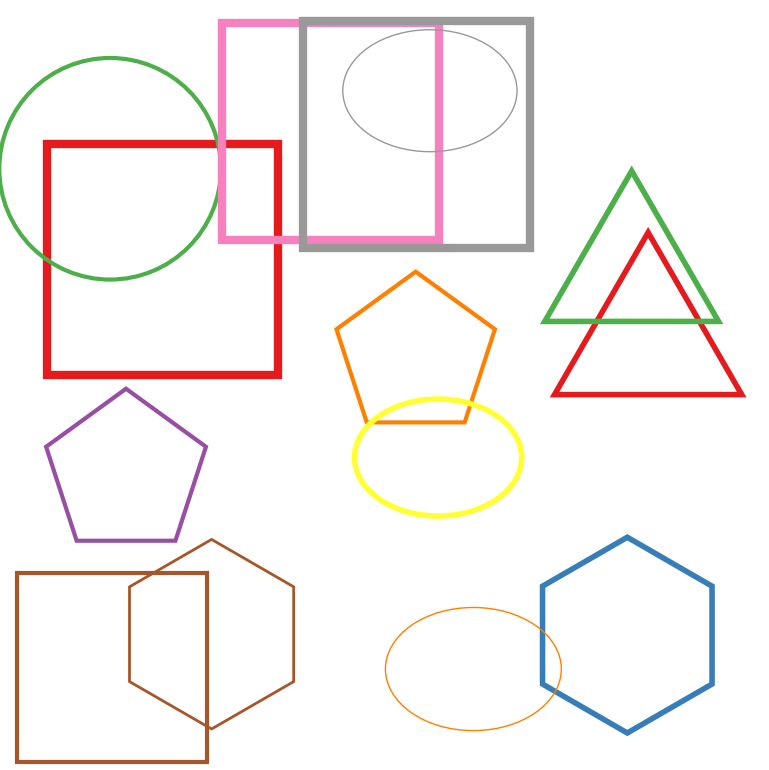[{"shape": "triangle", "thickness": 2, "radius": 0.7, "center": [0.842, 0.558]}, {"shape": "square", "thickness": 3, "radius": 0.75, "center": [0.211, 0.663]}, {"shape": "hexagon", "thickness": 2, "radius": 0.64, "center": [0.815, 0.175]}, {"shape": "circle", "thickness": 1.5, "radius": 0.72, "center": [0.143, 0.781]}, {"shape": "triangle", "thickness": 2, "radius": 0.65, "center": [0.82, 0.648]}, {"shape": "pentagon", "thickness": 1.5, "radius": 0.55, "center": [0.164, 0.386]}, {"shape": "pentagon", "thickness": 1.5, "radius": 0.54, "center": [0.54, 0.539]}, {"shape": "oval", "thickness": 0.5, "radius": 0.57, "center": [0.615, 0.131]}, {"shape": "oval", "thickness": 2, "radius": 0.54, "center": [0.569, 0.406]}, {"shape": "square", "thickness": 1.5, "radius": 0.61, "center": [0.145, 0.133]}, {"shape": "hexagon", "thickness": 1, "radius": 0.62, "center": [0.275, 0.176]}, {"shape": "square", "thickness": 3, "radius": 0.7, "center": [0.429, 0.829]}, {"shape": "oval", "thickness": 0.5, "radius": 0.57, "center": [0.558, 0.882]}, {"shape": "square", "thickness": 3, "radius": 0.74, "center": [0.541, 0.826]}]